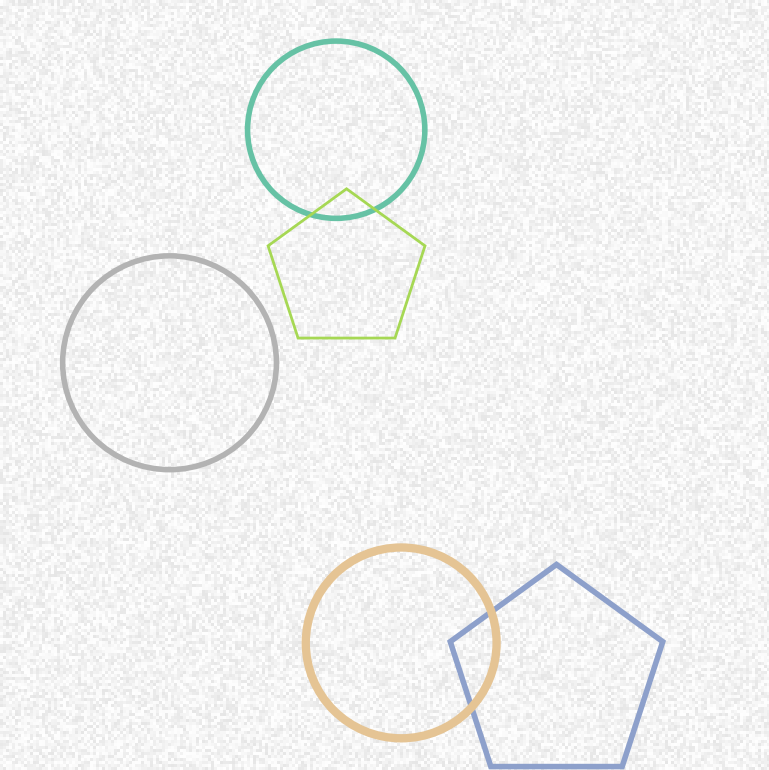[{"shape": "circle", "thickness": 2, "radius": 0.58, "center": [0.437, 0.832]}, {"shape": "pentagon", "thickness": 2, "radius": 0.73, "center": [0.723, 0.122]}, {"shape": "pentagon", "thickness": 1, "radius": 0.54, "center": [0.45, 0.648]}, {"shape": "circle", "thickness": 3, "radius": 0.62, "center": [0.521, 0.165]}, {"shape": "circle", "thickness": 2, "radius": 0.69, "center": [0.22, 0.529]}]